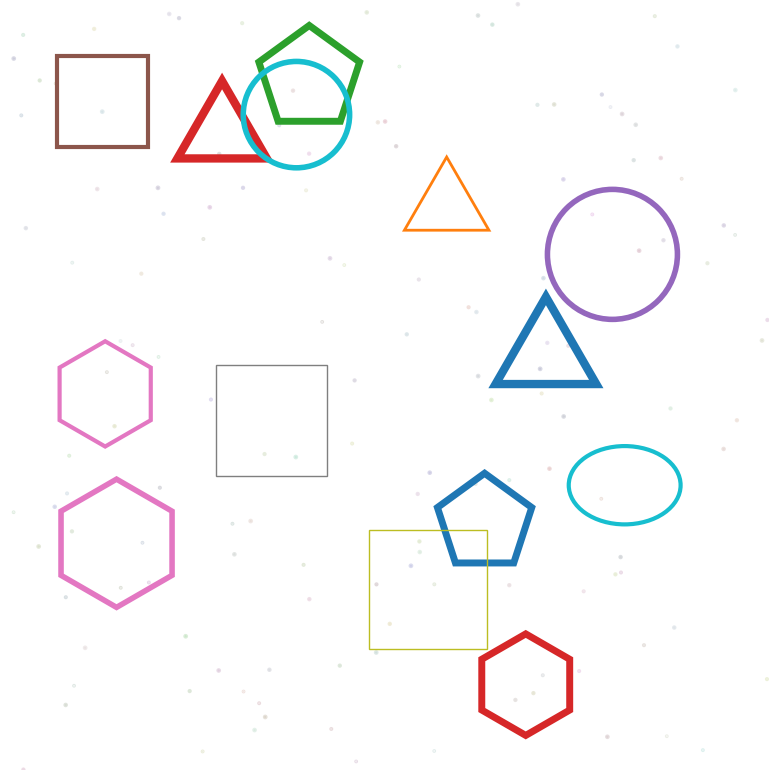[{"shape": "triangle", "thickness": 3, "radius": 0.38, "center": [0.709, 0.539]}, {"shape": "pentagon", "thickness": 2.5, "radius": 0.32, "center": [0.629, 0.321]}, {"shape": "triangle", "thickness": 1, "radius": 0.32, "center": [0.58, 0.733]}, {"shape": "pentagon", "thickness": 2.5, "radius": 0.34, "center": [0.402, 0.898]}, {"shape": "triangle", "thickness": 3, "radius": 0.34, "center": [0.288, 0.828]}, {"shape": "hexagon", "thickness": 2.5, "radius": 0.33, "center": [0.683, 0.111]}, {"shape": "circle", "thickness": 2, "radius": 0.42, "center": [0.795, 0.67]}, {"shape": "square", "thickness": 1.5, "radius": 0.29, "center": [0.133, 0.868]}, {"shape": "hexagon", "thickness": 2, "radius": 0.42, "center": [0.151, 0.294]}, {"shape": "hexagon", "thickness": 1.5, "radius": 0.34, "center": [0.137, 0.488]}, {"shape": "square", "thickness": 0.5, "radius": 0.36, "center": [0.352, 0.454]}, {"shape": "square", "thickness": 0.5, "radius": 0.38, "center": [0.556, 0.234]}, {"shape": "oval", "thickness": 1.5, "radius": 0.36, "center": [0.811, 0.37]}, {"shape": "circle", "thickness": 2, "radius": 0.35, "center": [0.385, 0.851]}]